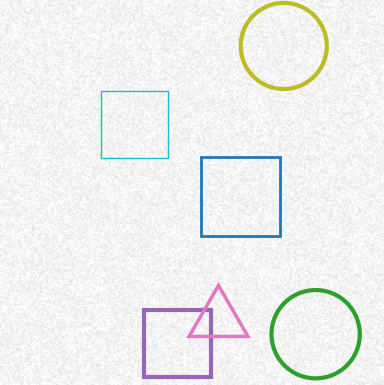[{"shape": "square", "thickness": 2, "radius": 0.51, "center": [0.625, 0.49]}, {"shape": "circle", "thickness": 3, "radius": 0.57, "center": [0.82, 0.132]}, {"shape": "square", "thickness": 3, "radius": 0.44, "center": [0.462, 0.108]}, {"shape": "triangle", "thickness": 2.5, "radius": 0.44, "center": [0.568, 0.17]}, {"shape": "circle", "thickness": 3, "radius": 0.56, "center": [0.737, 0.881]}, {"shape": "square", "thickness": 1, "radius": 0.43, "center": [0.35, 0.677]}]